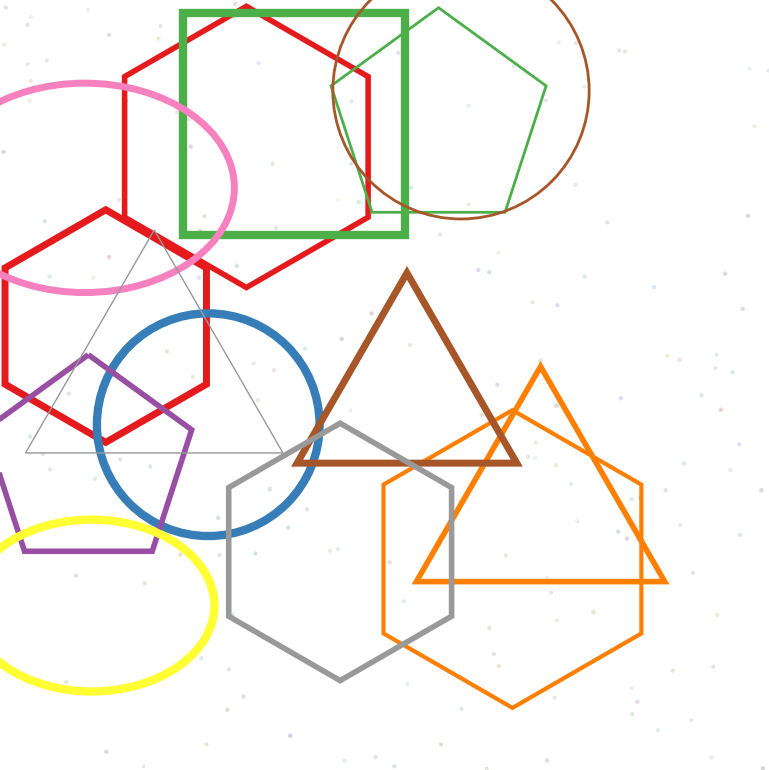[{"shape": "hexagon", "thickness": 2, "radius": 0.91, "center": [0.32, 0.809]}, {"shape": "hexagon", "thickness": 2.5, "radius": 0.76, "center": [0.137, 0.577]}, {"shape": "circle", "thickness": 3, "radius": 0.72, "center": [0.27, 0.448]}, {"shape": "pentagon", "thickness": 1, "radius": 0.73, "center": [0.57, 0.843]}, {"shape": "square", "thickness": 3, "radius": 0.72, "center": [0.382, 0.839]}, {"shape": "pentagon", "thickness": 2, "radius": 0.71, "center": [0.115, 0.398]}, {"shape": "triangle", "thickness": 2, "radius": 0.93, "center": [0.702, 0.338]}, {"shape": "hexagon", "thickness": 1.5, "radius": 0.97, "center": [0.666, 0.274]}, {"shape": "oval", "thickness": 3, "radius": 0.8, "center": [0.119, 0.214]}, {"shape": "triangle", "thickness": 2.5, "radius": 0.82, "center": [0.529, 0.481]}, {"shape": "circle", "thickness": 1, "radius": 0.83, "center": [0.599, 0.882]}, {"shape": "oval", "thickness": 2.5, "radius": 0.97, "center": [0.11, 0.756]}, {"shape": "triangle", "thickness": 0.5, "radius": 0.97, "center": [0.2, 0.508]}, {"shape": "hexagon", "thickness": 2, "radius": 0.84, "center": [0.442, 0.283]}]